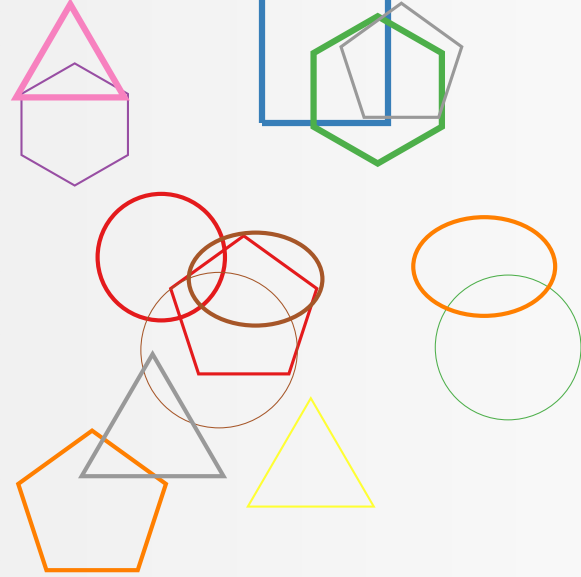[{"shape": "circle", "thickness": 2, "radius": 0.55, "center": [0.277, 0.554]}, {"shape": "pentagon", "thickness": 1.5, "radius": 0.66, "center": [0.419, 0.459]}, {"shape": "square", "thickness": 3, "radius": 0.54, "center": [0.559, 0.894]}, {"shape": "circle", "thickness": 0.5, "radius": 0.63, "center": [0.874, 0.397]}, {"shape": "hexagon", "thickness": 3, "radius": 0.64, "center": [0.65, 0.843]}, {"shape": "hexagon", "thickness": 1, "radius": 0.53, "center": [0.129, 0.784]}, {"shape": "pentagon", "thickness": 2, "radius": 0.67, "center": [0.158, 0.12]}, {"shape": "oval", "thickness": 2, "radius": 0.61, "center": [0.833, 0.538]}, {"shape": "triangle", "thickness": 1, "radius": 0.63, "center": [0.535, 0.185]}, {"shape": "oval", "thickness": 2, "radius": 0.57, "center": [0.44, 0.516]}, {"shape": "circle", "thickness": 0.5, "radius": 0.67, "center": [0.377, 0.393]}, {"shape": "triangle", "thickness": 3, "radius": 0.54, "center": [0.121, 0.884]}, {"shape": "triangle", "thickness": 2, "radius": 0.7, "center": [0.263, 0.245]}, {"shape": "pentagon", "thickness": 1.5, "radius": 0.55, "center": [0.691, 0.884]}]